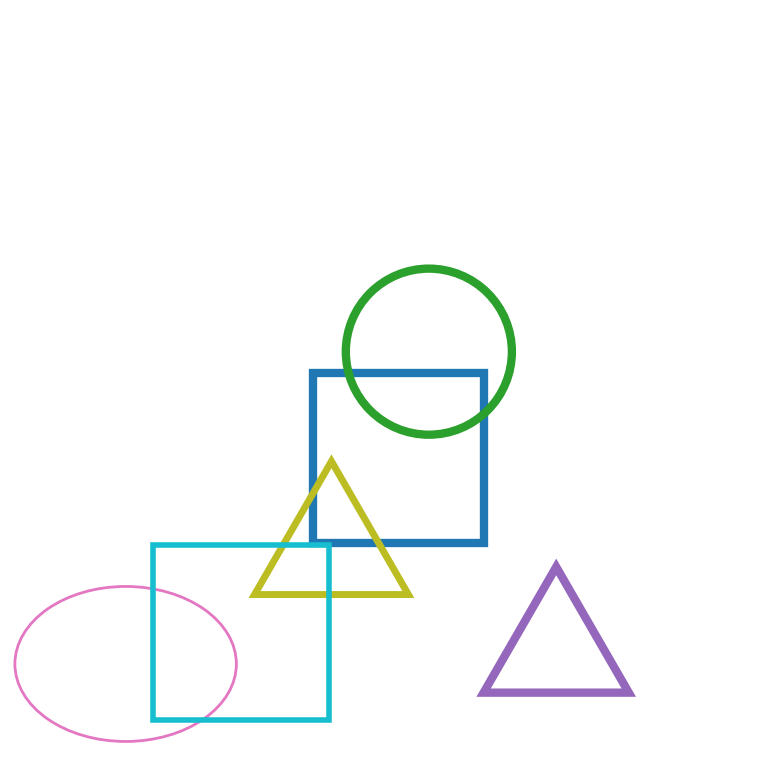[{"shape": "square", "thickness": 3, "radius": 0.55, "center": [0.518, 0.405]}, {"shape": "circle", "thickness": 3, "radius": 0.54, "center": [0.557, 0.543]}, {"shape": "triangle", "thickness": 3, "radius": 0.54, "center": [0.722, 0.155]}, {"shape": "oval", "thickness": 1, "radius": 0.72, "center": [0.163, 0.138]}, {"shape": "triangle", "thickness": 2.5, "radius": 0.58, "center": [0.43, 0.286]}, {"shape": "square", "thickness": 2, "radius": 0.57, "center": [0.313, 0.179]}]